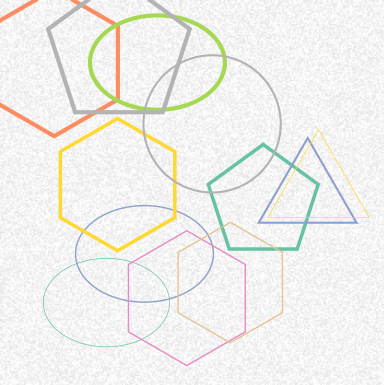[{"shape": "pentagon", "thickness": 2.5, "radius": 0.75, "center": [0.684, 0.475]}, {"shape": "oval", "thickness": 0.5, "radius": 0.82, "center": [0.277, 0.214]}, {"shape": "hexagon", "thickness": 3, "radius": 0.95, "center": [0.141, 0.837]}, {"shape": "triangle", "thickness": 1.5, "radius": 0.73, "center": [0.799, 0.495]}, {"shape": "oval", "thickness": 1, "radius": 0.9, "center": [0.375, 0.341]}, {"shape": "hexagon", "thickness": 1, "radius": 0.88, "center": [0.485, 0.226]}, {"shape": "oval", "thickness": 3, "radius": 0.88, "center": [0.409, 0.837]}, {"shape": "hexagon", "thickness": 2.5, "radius": 0.86, "center": [0.305, 0.52]}, {"shape": "triangle", "thickness": 0.5, "radius": 0.76, "center": [0.827, 0.511]}, {"shape": "hexagon", "thickness": 1, "radius": 0.78, "center": [0.598, 0.266]}, {"shape": "circle", "thickness": 1.5, "radius": 0.89, "center": [0.551, 0.678]}, {"shape": "pentagon", "thickness": 3, "radius": 0.97, "center": [0.309, 0.865]}]